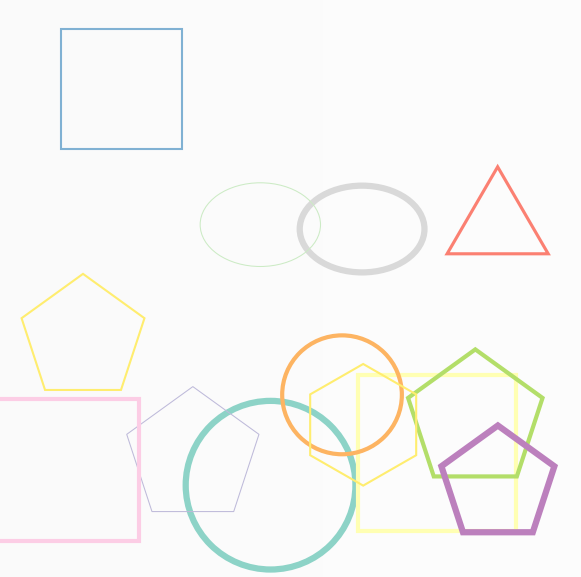[{"shape": "circle", "thickness": 3, "radius": 0.73, "center": [0.465, 0.159]}, {"shape": "square", "thickness": 2, "radius": 0.68, "center": [0.752, 0.215]}, {"shape": "pentagon", "thickness": 0.5, "radius": 0.6, "center": [0.332, 0.21]}, {"shape": "triangle", "thickness": 1.5, "radius": 0.5, "center": [0.856, 0.61]}, {"shape": "square", "thickness": 1, "radius": 0.52, "center": [0.209, 0.845]}, {"shape": "circle", "thickness": 2, "radius": 0.51, "center": [0.588, 0.315]}, {"shape": "pentagon", "thickness": 2, "radius": 0.61, "center": [0.818, 0.273]}, {"shape": "square", "thickness": 2, "radius": 0.61, "center": [0.116, 0.185]}, {"shape": "oval", "thickness": 3, "radius": 0.54, "center": [0.623, 0.603]}, {"shape": "pentagon", "thickness": 3, "radius": 0.51, "center": [0.857, 0.16]}, {"shape": "oval", "thickness": 0.5, "radius": 0.52, "center": [0.448, 0.61]}, {"shape": "hexagon", "thickness": 1, "radius": 0.53, "center": [0.625, 0.264]}, {"shape": "pentagon", "thickness": 1, "radius": 0.56, "center": [0.143, 0.414]}]